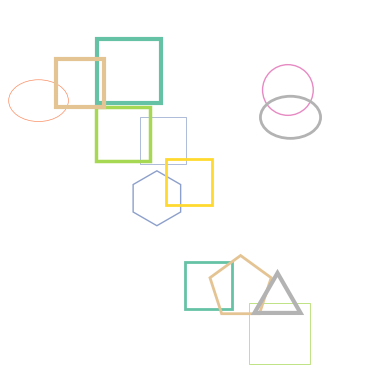[{"shape": "square", "thickness": 3, "radius": 0.41, "center": [0.334, 0.816]}, {"shape": "square", "thickness": 2, "radius": 0.31, "center": [0.541, 0.257]}, {"shape": "oval", "thickness": 0.5, "radius": 0.39, "center": [0.1, 0.739]}, {"shape": "square", "thickness": 0.5, "radius": 0.3, "center": [0.422, 0.635]}, {"shape": "hexagon", "thickness": 1, "radius": 0.36, "center": [0.407, 0.485]}, {"shape": "circle", "thickness": 1, "radius": 0.33, "center": [0.748, 0.766]}, {"shape": "square", "thickness": 0.5, "radius": 0.4, "center": [0.726, 0.133]}, {"shape": "square", "thickness": 2.5, "radius": 0.35, "center": [0.32, 0.652]}, {"shape": "square", "thickness": 2, "radius": 0.3, "center": [0.491, 0.527]}, {"shape": "pentagon", "thickness": 2, "radius": 0.42, "center": [0.625, 0.253]}, {"shape": "square", "thickness": 3, "radius": 0.31, "center": [0.208, 0.785]}, {"shape": "triangle", "thickness": 3, "radius": 0.35, "center": [0.721, 0.222]}, {"shape": "oval", "thickness": 2, "radius": 0.39, "center": [0.755, 0.695]}]